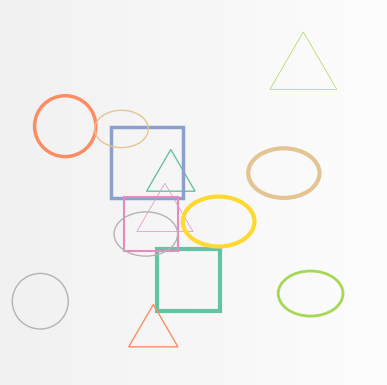[{"shape": "triangle", "thickness": 1, "radius": 0.36, "center": [0.441, 0.539]}, {"shape": "square", "thickness": 3, "radius": 0.4, "center": [0.487, 0.273]}, {"shape": "triangle", "thickness": 1, "radius": 0.37, "center": [0.396, 0.136]}, {"shape": "circle", "thickness": 2.5, "radius": 0.4, "center": [0.168, 0.672]}, {"shape": "square", "thickness": 2.5, "radius": 0.47, "center": [0.379, 0.578]}, {"shape": "triangle", "thickness": 0.5, "radius": 0.42, "center": [0.425, 0.44]}, {"shape": "square", "thickness": 1.5, "radius": 0.35, "center": [0.39, 0.419]}, {"shape": "triangle", "thickness": 0.5, "radius": 0.5, "center": [0.783, 0.818]}, {"shape": "oval", "thickness": 2, "radius": 0.42, "center": [0.802, 0.238]}, {"shape": "oval", "thickness": 3, "radius": 0.46, "center": [0.564, 0.425]}, {"shape": "oval", "thickness": 3, "radius": 0.46, "center": [0.733, 0.55]}, {"shape": "oval", "thickness": 1, "radius": 0.35, "center": [0.314, 0.665]}, {"shape": "oval", "thickness": 1, "radius": 0.41, "center": [0.376, 0.392]}, {"shape": "circle", "thickness": 1, "radius": 0.36, "center": [0.104, 0.218]}]